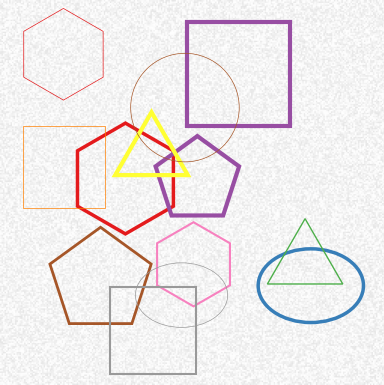[{"shape": "hexagon", "thickness": 0.5, "radius": 0.6, "center": [0.165, 0.859]}, {"shape": "hexagon", "thickness": 2.5, "radius": 0.72, "center": [0.326, 0.536]}, {"shape": "oval", "thickness": 2.5, "radius": 0.68, "center": [0.807, 0.258]}, {"shape": "triangle", "thickness": 1, "radius": 0.57, "center": [0.792, 0.319]}, {"shape": "pentagon", "thickness": 3, "radius": 0.57, "center": [0.513, 0.533]}, {"shape": "square", "thickness": 3, "radius": 0.67, "center": [0.62, 0.808]}, {"shape": "square", "thickness": 0.5, "radius": 0.53, "center": [0.166, 0.566]}, {"shape": "triangle", "thickness": 3, "radius": 0.54, "center": [0.393, 0.6]}, {"shape": "pentagon", "thickness": 2, "radius": 0.69, "center": [0.261, 0.271]}, {"shape": "circle", "thickness": 0.5, "radius": 0.7, "center": [0.48, 0.721]}, {"shape": "hexagon", "thickness": 1.5, "radius": 0.55, "center": [0.503, 0.314]}, {"shape": "square", "thickness": 1.5, "radius": 0.56, "center": [0.398, 0.142]}, {"shape": "oval", "thickness": 0.5, "radius": 0.6, "center": [0.472, 0.233]}]